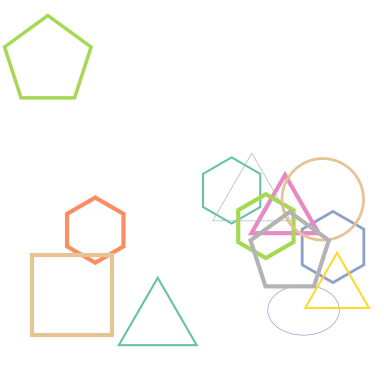[{"shape": "triangle", "thickness": 1.5, "radius": 0.58, "center": [0.41, 0.162]}, {"shape": "hexagon", "thickness": 1.5, "radius": 0.43, "center": [0.602, 0.505]}, {"shape": "hexagon", "thickness": 3, "radius": 0.42, "center": [0.247, 0.402]}, {"shape": "oval", "thickness": 0.5, "radius": 0.46, "center": [0.789, 0.194]}, {"shape": "hexagon", "thickness": 2, "radius": 0.46, "center": [0.865, 0.358]}, {"shape": "triangle", "thickness": 3, "radius": 0.5, "center": [0.74, 0.445]}, {"shape": "hexagon", "thickness": 3, "radius": 0.41, "center": [0.691, 0.413]}, {"shape": "pentagon", "thickness": 2.5, "radius": 0.59, "center": [0.124, 0.841]}, {"shape": "triangle", "thickness": 1.5, "radius": 0.48, "center": [0.876, 0.248]}, {"shape": "circle", "thickness": 2, "radius": 0.53, "center": [0.838, 0.482]}, {"shape": "square", "thickness": 3, "radius": 0.52, "center": [0.187, 0.234]}, {"shape": "pentagon", "thickness": 3, "radius": 0.53, "center": [0.752, 0.343]}, {"shape": "triangle", "thickness": 0.5, "radius": 0.59, "center": [0.654, 0.485]}]